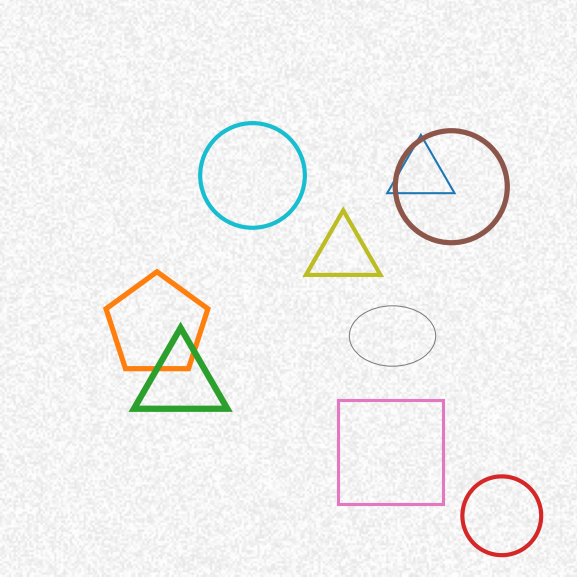[{"shape": "triangle", "thickness": 1, "radius": 0.34, "center": [0.729, 0.698]}, {"shape": "pentagon", "thickness": 2.5, "radius": 0.46, "center": [0.272, 0.436]}, {"shape": "triangle", "thickness": 3, "radius": 0.47, "center": [0.313, 0.338]}, {"shape": "circle", "thickness": 2, "radius": 0.34, "center": [0.869, 0.106]}, {"shape": "circle", "thickness": 2.5, "radius": 0.48, "center": [0.781, 0.676]}, {"shape": "square", "thickness": 1.5, "radius": 0.45, "center": [0.676, 0.216]}, {"shape": "oval", "thickness": 0.5, "radius": 0.37, "center": [0.68, 0.417]}, {"shape": "triangle", "thickness": 2, "radius": 0.37, "center": [0.594, 0.56]}, {"shape": "circle", "thickness": 2, "radius": 0.45, "center": [0.437, 0.695]}]